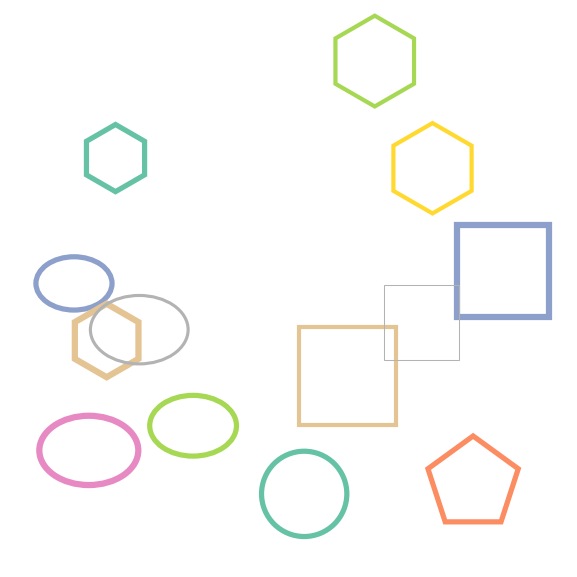[{"shape": "hexagon", "thickness": 2.5, "radius": 0.29, "center": [0.2, 0.725]}, {"shape": "circle", "thickness": 2.5, "radius": 0.37, "center": [0.527, 0.144]}, {"shape": "pentagon", "thickness": 2.5, "radius": 0.41, "center": [0.819, 0.162]}, {"shape": "square", "thickness": 3, "radius": 0.4, "center": [0.871, 0.529]}, {"shape": "oval", "thickness": 2.5, "radius": 0.33, "center": [0.128, 0.508]}, {"shape": "oval", "thickness": 3, "radius": 0.43, "center": [0.154, 0.219]}, {"shape": "hexagon", "thickness": 2, "radius": 0.39, "center": [0.649, 0.893]}, {"shape": "oval", "thickness": 2.5, "radius": 0.38, "center": [0.334, 0.262]}, {"shape": "hexagon", "thickness": 2, "radius": 0.39, "center": [0.749, 0.708]}, {"shape": "hexagon", "thickness": 3, "radius": 0.32, "center": [0.185, 0.41]}, {"shape": "square", "thickness": 2, "radius": 0.42, "center": [0.602, 0.348]}, {"shape": "square", "thickness": 0.5, "radius": 0.33, "center": [0.73, 0.441]}, {"shape": "oval", "thickness": 1.5, "radius": 0.42, "center": [0.241, 0.428]}]